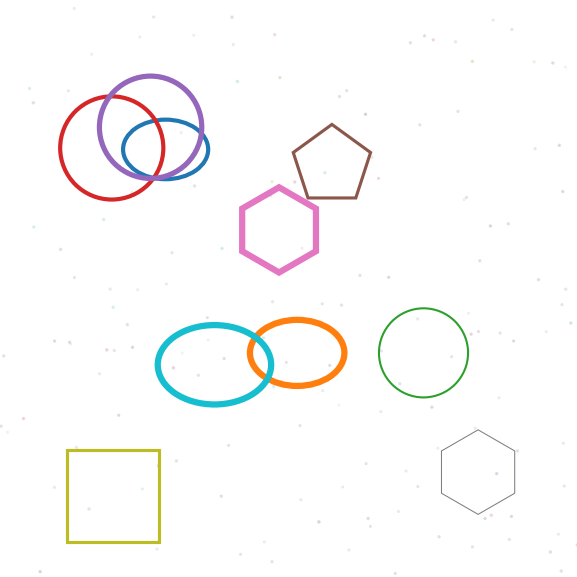[{"shape": "oval", "thickness": 2, "radius": 0.37, "center": [0.287, 0.74]}, {"shape": "oval", "thickness": 3, "radius": 0.41, "center": [0.515, 0.388]}, {"shape": "circle", "thickness": 1, "radius": 0.39, "center": [0.733, 0.388]}, {"shape": "circle", "thickness": 2, "radius": 0.45, "center": [0.194, 0.743]}, {"shape": "circle", "thickness": 2.5, "radius": 0.44, "center": [0.261, 0.779]}, {"shape": "pentagon", "thickness": 1.5, "radius": 0.35, "center": [0.575, 0.713]}, {"shape": "hexagon", "thickness": 3, "radius": 0.37, "center": [0.483, 0.601]}, {"shape": "hexagon", "thickness": 0.5, "radius": 0.37, "center": [0.828, 0.182]}, {"shape": "square", "thickness": 1.5, "radius": 0.4, "center": [0.195, 0.14]}, {"shape": "oval", "thickness": 3, "radius": 0.49, "center": [0.371, 0.367]}]